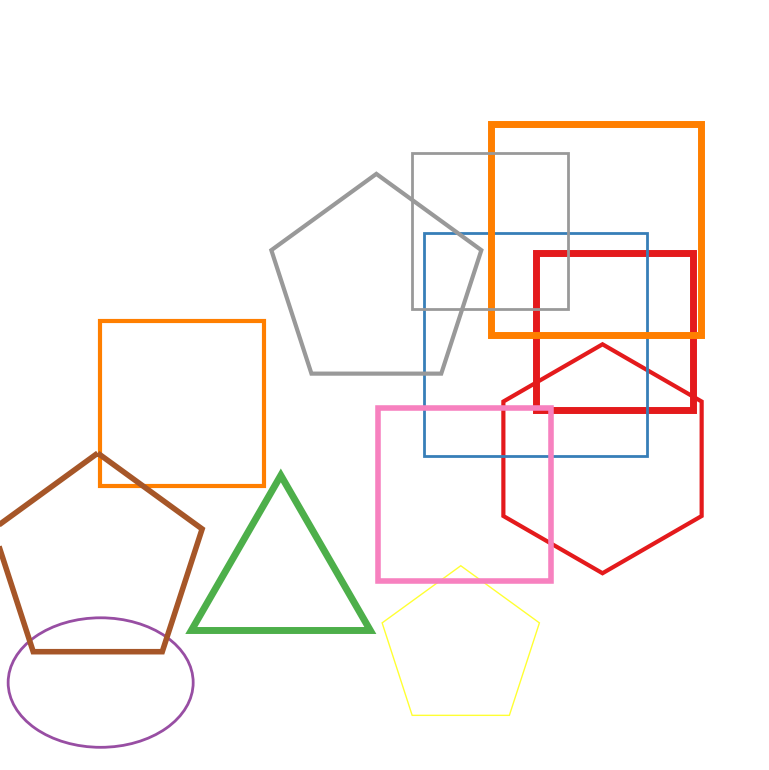[{"shape": "hexagon", "thickness": 1.5, "radius": 0.74, "center": [0.782, 0.404]}, {"shape": "square", "thickness": 2.5, "radius": 0.51, "center": [0.798, 0.57]}, {"shape": "square", "thickness": 1, "radius": 0.73, "center": [0.695, 0.553]}, {"shape": "triangle", "thickness": 2.5, "radius": 0.67, "center": [0.365, 0.248]}, {"shape": "oval", "thickness": 1, "radius": 0.6, "center": [0.131, 0.114]}, {"shape": "square", "thickness": 1.5, "radius": 0.53, "center": [0.236, 0.476]}, {"shape": "square", "thickness": 2.5, "radius": 0.68, "center": [0.774, 0.702]}, {"shape": "pentagon", "thickness": 0.5, "radius": 0.54, "center": [0.598, 0.158]}, {"shape": "pentagon", "thickness": 2, "radius": 0.71, "center": [0.127, 0.269]}, {"shape": "square", "thickness": 2, "radius": 0.56, "center": [0.603, 0.358]}, {"shape": "square", "thickness": 1, "radius": 0.51, "center": [0.637, 0.7]}, {"shape": "pentagon", "thickness": 1.5, "radius": 0.72, "center": [0.489, 0.631]}]